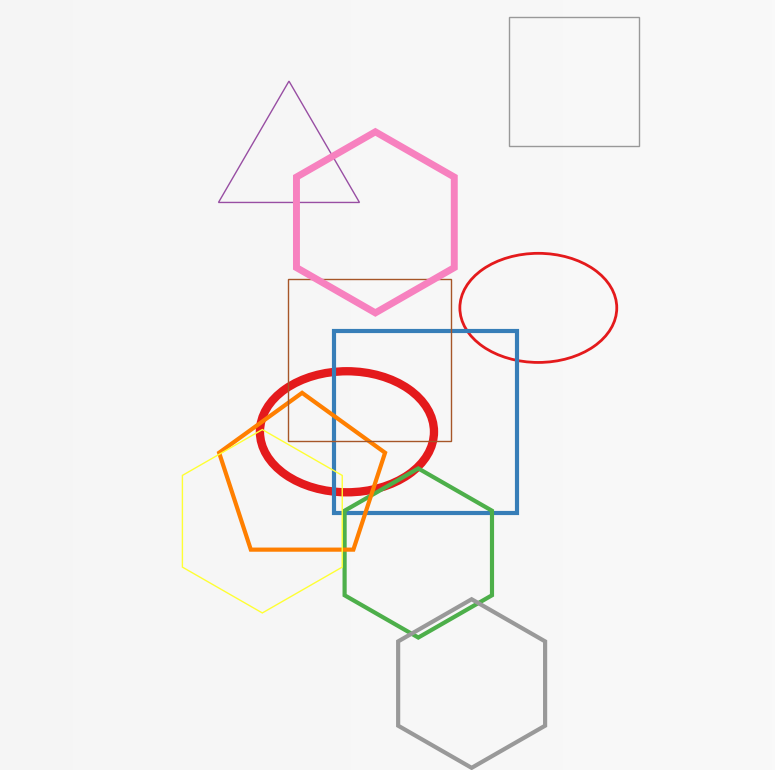[{"shape": "oval", "thickness": 1, "radius": 0.51, "center": [0.695, 0.6]}, {"shape": "oval", "thickness": 3, "radius": 0.56, "center": [0.448, 0.439]}, {"shape": "square", "thickness": 1.5, "radius": 0.59, "center": [0.549, 0.451]}, {"shape": "hexagon", "thickness": 1.5, "radius": 0.55, "center": [0.54, 0.282]}, {"shape": "triangle", "thickness": 0.5, "radius": 0.53, "center": [0.373, 0.79]}, {"shape": "pentagon", "thickness": 1.5, "radius": 0.56, "center": [0.39, 0.377]}, {"shape": "hexagon", "thickness": 0.5, "radius": 0.6, "center": [0.338, 0.323]}, {"shape": "square", "thickness": 0.5, "radius": 0.53, "center": [0.477, 0.532]}, {"shape": "hexagon", "thickness": 2.5, "radius": 0.59, "center": [0.484, 0.711]}, {"shape": "hexagon", "thickness": 1.5, "radius": 0.55, "center": [0.609, 0.112]}, {"shape": "square", "thickness": 0.5, "radius": 0.42, "center": [0.741, 0.895]}]